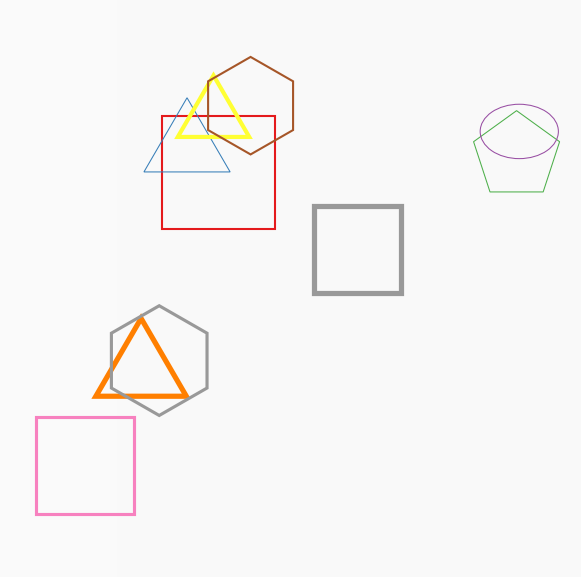[{"shape": "square", "thickness": 1, "radius": 0.49, "center": [0.376, 0.701]}, {"shape": "triangle", "thickness": 0.5, "radius": 0.43, "center": [0.322, 0.744]}, {"shape": "pentagon", "thickness": 0.5, "radius": 0.39, "center": [0.889, 0.73]}, {"shape": "oval", "thickness": 0.5, "radius": 0.34, "center": [0.893, 0.772]}, {"shape": "triangle", "thickness": 2.5, "radius": 0.45, "center": [0.243, 0.358]}, {"shape": "triangle", "thickness": 2, "radius": 0.35, "center": [0.367, 0.797]}, {"shape": "hexagon", "thickness": 1, "radius": 0.42, "center": [0.431, 0.816]}, {"shape": "square", "thickness": 1.5, "radius": 0.42, "center": [0.146, 0.193]}, {"shape": "hexagon", "thickness": 1.5, "radius": 0.47, "center": [0.274, 0.375]}, {"shape": "square", "thickness": 2.5, "radius": 0.37, "center": [0.615, 0.567]}]